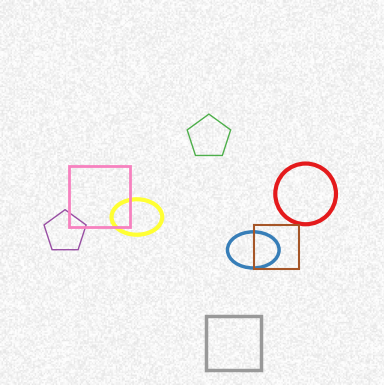[{"shape": "circle", "thickness": 3, "radius": 0.39, "center": [0.794, 0.496]}, {"shape": "oval", "thickness": 2.5, "radius": 0.34, "center": [0.658, 0.351]}, {"shape": "pentagon", "thickness": 1, "radius": 0.3, "center": [0.543, 0.644]}, {"shape": "pentagon", "thickness": 1, "radius": 0.29, "center": [0.169, 0.398]}, {"shape": "oval", "thickness": 3, "radius": 0.33, "center": [0.356, 0.436]}, {"shape": "square", "thickness": 1.5, "radius": 0.29, "center": [0.718, 0.358]}, {"shape": "square", "thickness": 2, "radius": 0.39, "center": [0.258, 0.489]}, {"shape": "square", "thickness": 2.5, "radius": 0.35, "center": [0.607, 0.109]}]